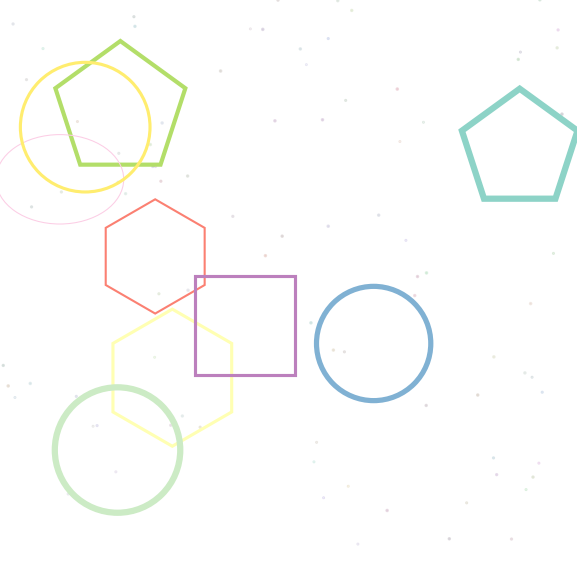[{"shape": "pentagon", "thickness": 3, "radius": 0.53, "center": [0.9, 0.74]}, {"shape": "hexagon", "thickness": 1.5, "radius": 0.59, "center": [0.298, 0.345]}, {"shape": "hexagon", "thickness": 1, "radius": 0.49, "center": [0.269, 0.555]}, {"shape": "circle", "thickness": 2.5, "radius": 0.49, "center": [0.647, 0.404]}, {"shape": "pentagon", "thickness": 2, "radius": 0.59, "center": [0.208, 0.81]}, {"shape": "oval", "thickness": 0.5, "radius": 0.55, "center": [0.104, 0.689]}, {"shape": "square", "thickness": 1.5, "radius": 0.43, "center": [0.424, 0.436]}, {"shape": "circle", "thickness": 3, "radius": 0.54, "center": [0.204, 0.22]}, {"shape": "circle", "thickness": 1.5, "radius": 0.56, "center": [0.148, 0.779]}]